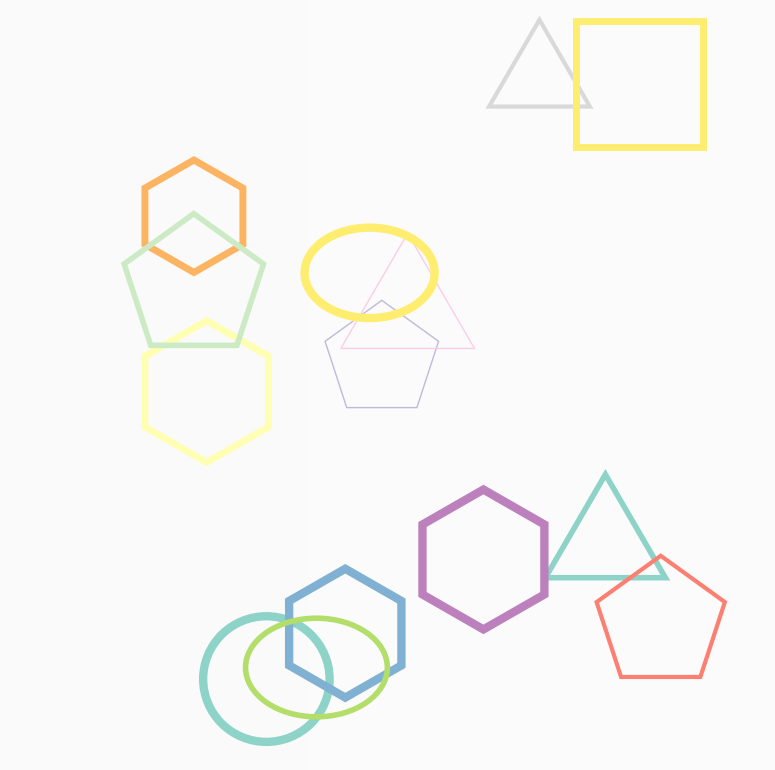[{"shape": "circle", "thickness": 3, "radius": 0.41, "center": [0.344, 0.118]}, {"shape": "triangle", "thickness": 2, "radius": 0.45, "center": [0.781, 0.294]}, {"shape": "hexagon", "thickness": 2.5, "radius": 0.46, "center": [0.267, 0.491]}, {"shape": "pentagon", "thickness": 0.5, "radius": 0.38, "center": [0.493, 0.533]}, {"shape": "pentagon", "thickness": 1.5, "radius": 0.44, "center": [0.853, 0.191]}, {"shape": "hexagon", "thickness": 3, "radius": 0.42, "center": [0.446, 0.178]}, {"shape": "hexagon", "thickness": 2.5, "radius": 0.37, "center": [0.25, 0.719]}, {"shape": "oval", "thickness": 2, "radius": 0.46, "center": [0.408, 0.133]}, {"shape": "triangle", "thickness": 0.5, "radius": 0.5, "center": [0.526, 0.597]}, {"shape": "triangle", "thickness": 1.5, "radius": 0.38, "center": [0.696, 0.899]}, {"shape": "hexagon", "thickness": 3, "radius": 0.45, "center": [0.624, 0.273]}, {"shape": "pentagon", "thickness": 2, "radius": 0.47, "center": [0.25, 0.628]}, {"shape": "oval", "thickness": 3, "radius": 0.42, "center": [0.477, 0.646]}, {"shape": "square", "thickness": 2.5, "radius": 0.41, "center": [0.825, 0.891]}]